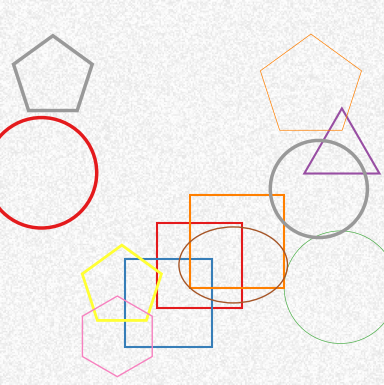[{"shape": "square", "thickness": 1.5, "radius": 0.55, "center": [0.519, 0.31]}, {"shape": "circle", "thickness": 2.5, "radius": 0.72, "center": [0.108, 0.551]}, {"shape": "square", "thickness": 1.5, "radius": 0.57, "center": [0.437, 0.213]}, {"shape": "circle", "thickness": 0.5, "radius": 0.73, "center": [0.884, 0.254]}, {"shape": "triangle", "thickness": 1.5, "radius": 0.56, "center": [0.888, 0.606]}, {"shape": "pentagon", "thickness": 0.5, "radius": 0.69, "center": [0.808, 0.773]}, {"shape": "square", "thickness": 1.5, "radius": 0.61, "center": [0.616, 0.373]}, {"shape": "pentagon", "thickness": 2, "radius": 0.54, "center": [0.316, 0.255]}, {"shape": "oval", "thickness": 1, "radius": 0.71, "center": [0.606, 0.312]}, {"shape": "hexagon", "thickness": 1, "radius": 0.52, "center": [0.305, 0.126]}, {"shape": "pentagon", "thickness": 2.5, "radius": 0.54, "center": [0.137, 0.8]}, {"shape": "circle", "thickness": 2.5, "radius": 0.63, "center": [0.828, 0.509]}]